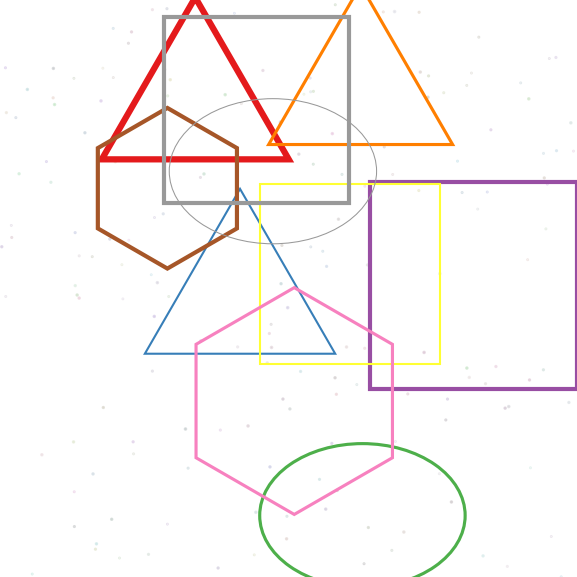[{"shape": "triangle", "thickness": 3, "radius": 0.93, "center": [0.338, 0.817]}, {"shape": "triangle", "thickness": 1, "radius": 0.95, "center": [0.416, 0.482]}, {"shape": "oval", "thickness": 1.5, "radius": 0.89, "center": [0.628, 0.106]}, {"shape": "square", "thickness": 2, "radius": 0.89, "center": [0.82, 0.505]}, {"shape": "triangle", "thickness": 1.5, "radius": 0.92, "center": [0.624, 0.841]}, {"shape": "square", "thickness": 1, "radius": 0.78, "center": [0.607, 0.524]}, {"shape": "hexagon", "thickness": 2, "radius": 0.7, "center": [0.29, 0.673]}, {"shape": "hexagon", "thickness": 1.5, "radius": 0.98, "center": [0.51, 0.305]}, {"shape": "square", "thickness": 2, "radius": 0.8, "center": [0.444, 0.809]}, {"shape": "oval", "thickness": 0.5, "radius": 0.9, "center": [0.473, 0.703]}]